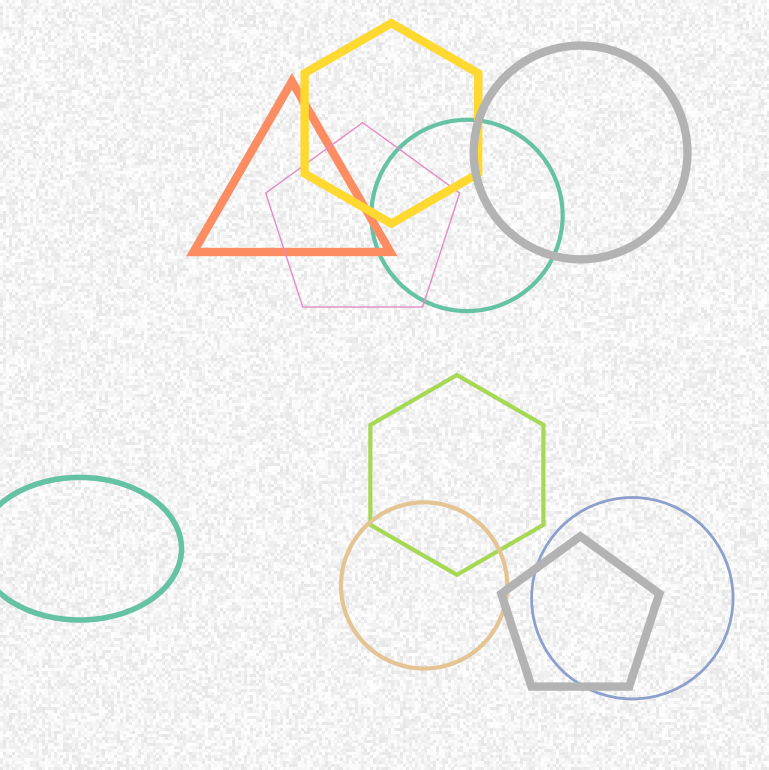[{"shape": "oval", "thickness": 2, "radius": 0.66, "center": [0.103, 0.287]}, {"shape": "circle", "thickness": 1.5, "radius": 0.62, "center": [0.606, 0.72]}, {"shape": "triangle", "thickness": 3, "radius": 0.74, "center": [0.379, 0.747]}, {"shape": "circle", "thickness": 1, "radius": 0.65, "center": [0.821, 0.223]}, {"shape": "pentagon", "thickness": 0.5, "radius": 0.66, "center": [0.471, 0.708]}, {"shape": "hexagon", "thickness": 1.5, "radius": 0.65, "center": [0.593, 0.383]}, {"shape": "hexagon", "thickness": 3, "radius": 0.65, "center": [0.508, 0.84]}, {"shape": "circle", "thickness": 1.5, "radius": 0.54, "center": [0.551, 0.24]}, {"shape": "circle", "thickness": 3, "radius": 0.69, "center": [0.754, 0.802]}, {"shape": "pentagon", "thickness": 3, "radius": 0.54, "center": [0.754, 0.196]}]